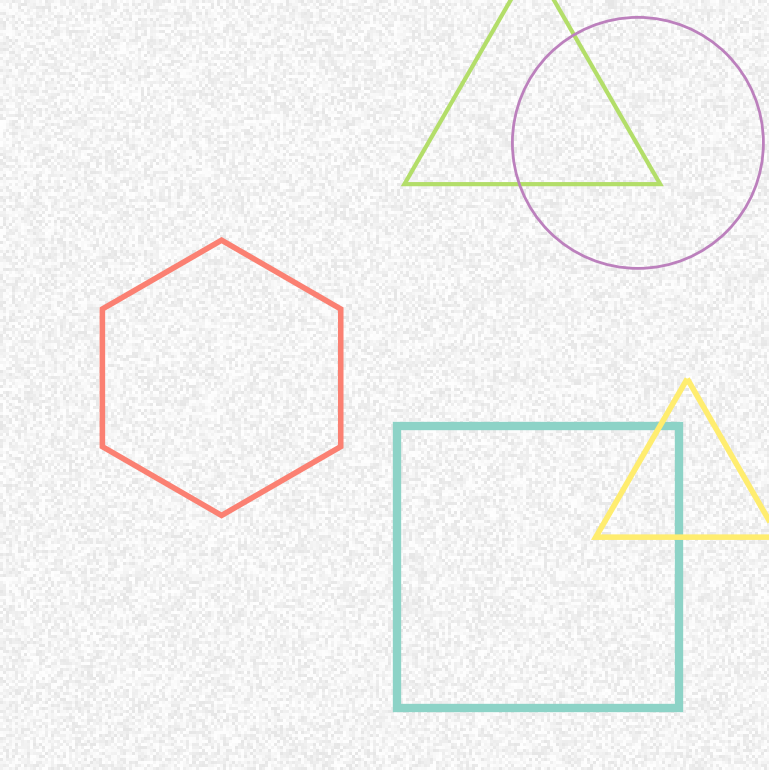[{"shape": "square", "thickness": 3, "radius": 0.92, "center": [0.699, 0.263]}, {"shape": "hexagon", "thickness": 2, "radius": 0.89, "center": [0.288, 0.509]}, {"shape": "triangle", "thickness": 1.5, "radius": 0.96, "center": [0.691, 0.857]}, {"shape": "circle", "thickness": 1, "radius": 0.81, "center": [0.828, 0.814]}, {"shape": "triangle", "thickness": 2, "radius": 0.69, "center": [0.893, 0.371]}]